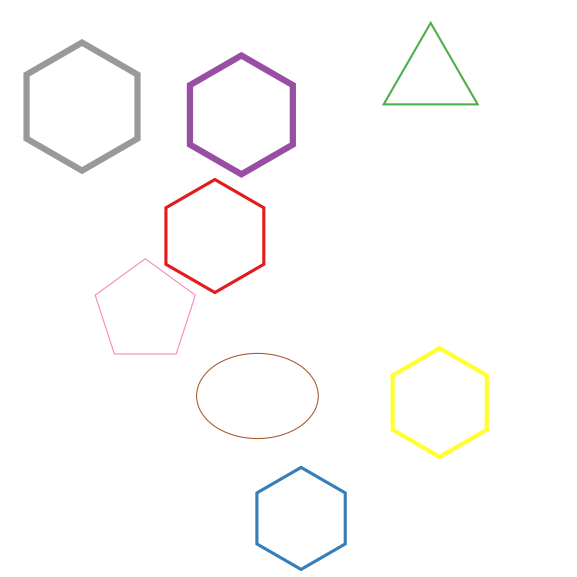[{"shape": "hexagon", "thickness": 1.5, "radius": 0.49, "center": [0.372, 0.59]}, {"shape": "hexagon", "thickness": 1.5, "radius": 0.44, "center": [0.521, 0.101]}, {"shape": "triangle", "thickness": 1, "radius": 0.47, "center": [0.746, 0.865]}, {"shape": "hexagon", "thickness": 3, "radius": 0.51, "center": [0.418, 0.8]}, {"shape": "hexagon", "thickness": 2, "radius": 0.47, "center": [0.761, 0.302]}, {"shape": "oval", "thickness": 0.5, "radius": 0.53, "center": [0.446, 0.313]}, {"shape": "pentagon", "thickness": 0.5, "radius": 0.46, "center": [0.252, 0.46]}, {"shape": "hexagon", "thickness": 3, "radius": 0.55, "center": [0.142, 0.815]}]